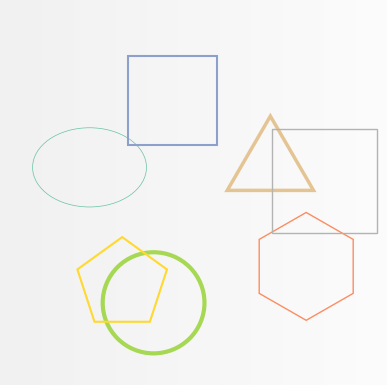[{"shape": "oval", "thickness": 0.5, "radius": 0.73, "center": [0.231, 0.565]}, {"shape": "hexagon", "thickness": 1, "radius": 0.7, "center": [0.79, 0.308]}, {"shape": "square", "thickness": 1.5, "radius": 0.57, "center": [0.444, 0.739]}, {"shape": "circle", "thickness": 3, "radius": 0.66, "center": [0.396, 0.213]}, {"shape": "pentagon", "thickness": 1.5, "radius": 0.61, "center": [0.315, 0.263]}, {"shape": "triangle", "thickness": 2.5, "radius": 0.64, "center": [0.698, 0.57]}, {"shape": "square", "thickness": 1, "radius": 0.68, "center": [0.837, 0.529]}]